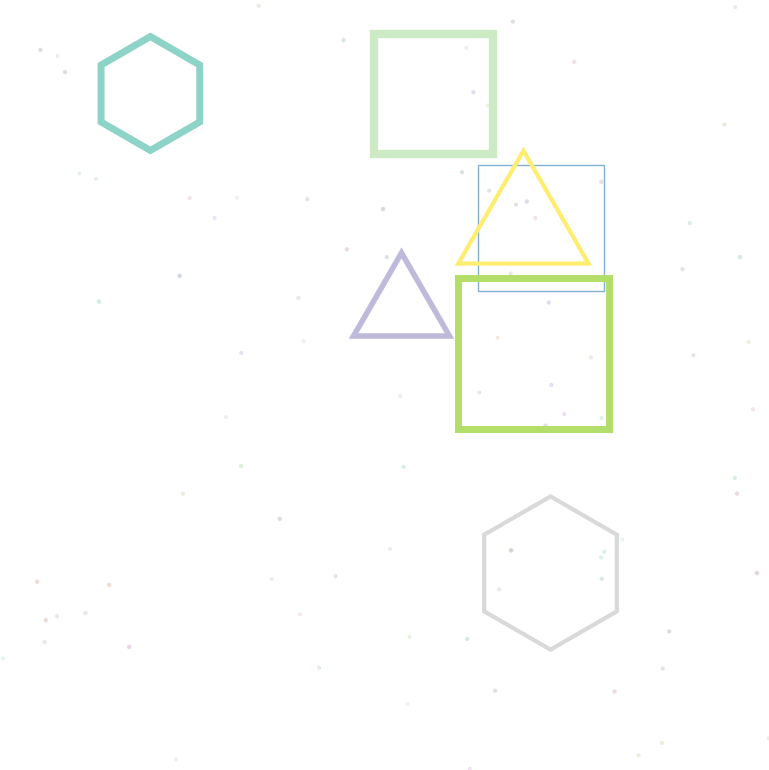[{"shape": "hexagon", "thickness": 2.5, "radius": 0.37, "center": [0.195, 0.879]}, {"shape": "triangle", "thickness": 2, "radius": 0.36, "center": [0.521, 0.6]}, {"shape": "square", "thickness": 0.5, "radius": 0.41, "center": [0.703, 0.704]}, {"shape": "square", "thickness": 2.5, "radius": 0.49, "center": [0.693, 0.541]}, {"shape": "hexagon", "thickness": 1.5, "radius": 0.5, "center": [0.715, 0.256]}, {"shape": "square", "thickness": 3, "radius": 0.39, "center": [0.563, 0.878]}, {"shape": "triangle", "thickness": 1.5, "radius": 0.49, "center": [0.68, 0.707]}]